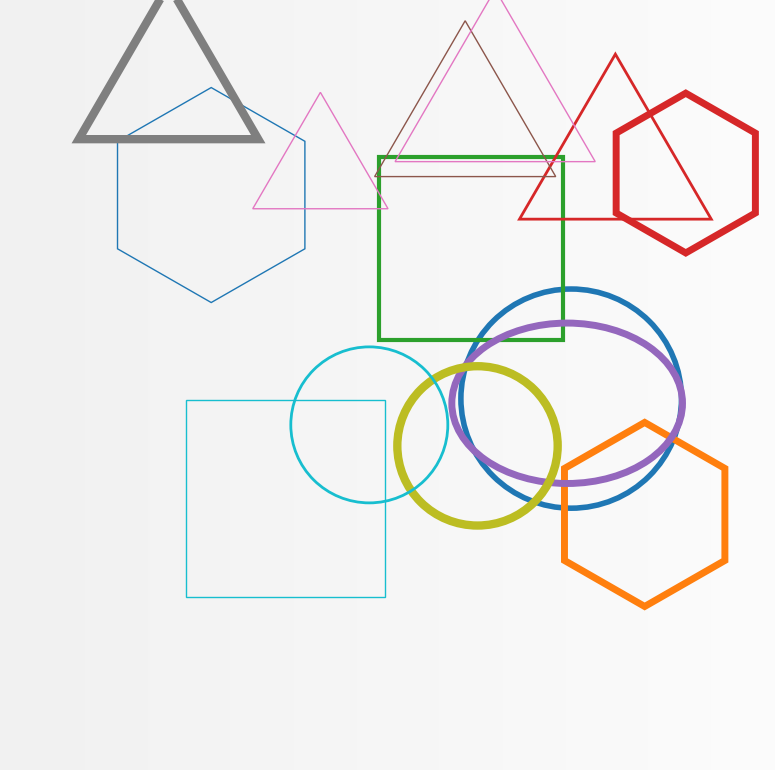[{"shape": "circle", "thickness": 2, "radius": 0.71, "center": [0.737, 0.482]}, {"shape": "hexagon", "thickness": 0.5, "radius": 0.7, "center": [0.273, 0.747]}, {"shape": "hexagon", "thickness": 2.5, "radius": 0.6, "center": [0.832, 0.332]}, {"shape": "square", "thickness": 1.5, "radius": 0.6, "center": [0.608, 0.677]}, {"shape": "triangle", "thickness": 1, "radius": 0.71, "center": [0.794, 0.787]}, {"shape": "hexagon", "thickness": 2.5, "radius": 0.52, "center": [0.885, 0.775]}, {"shape": "oval", "thickness": 2.5, "radius": 0.74, "center": [0.732, 0.476]}, {"shape": "triangle", "thickness": 0.5, "radius": 0.67, "center": [0.6, 0.838]}, {"shape": "triangle", "thickness": 0.5, "radius": 0.75, "center": [0.639, 0.865]}, {"shape": "triangle", "thickness": 0.5, "radius": 0.5, "center": [0.413, 0.779]}, {"shape": "triangle", "thickness": 3, "radius": 0.67, "center": [0.217, 0.886]}, {"shape": "circle", "thickness": 3, "radius": 0.52, "center": [0.616, 0.421]}, {"shape": "circle", "thickness": 1, "radius": 0.51, "center": [0.477, 0.448]}, {"shape": "square", "thickness": 0.5, "radius": 0.64, "center": [0.368, 0.352]}]